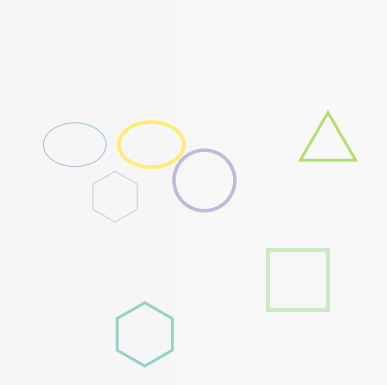[{"shape": "hexagon", "thickness": 2, "radius": 0.41, "center": [0.374, 0.132]}, {"shape": "circle", "thickness": 2.5, "radius": 0.39, "center": [0.527, 0.531]}, {"shape": "oval", "thickness": 0.5, "radius": 0.41, "center": [0.193, 0.624]}, {"shape": "triangle", "thickness": 2, "radius": 0.41, "center": [0.846, 0.625]}, {"shape": "hexagon", "thickness": 1, "radius": 0.33, "center": [0.297, 0.489]}, {"shape": "square", "thickness": 3, "radius": 0.39, "center": [0.769, 0.272]}, {"shape": "oval", "thickness": 2.5, "radius": 0.42, "center": [0.391, 0.624]}]